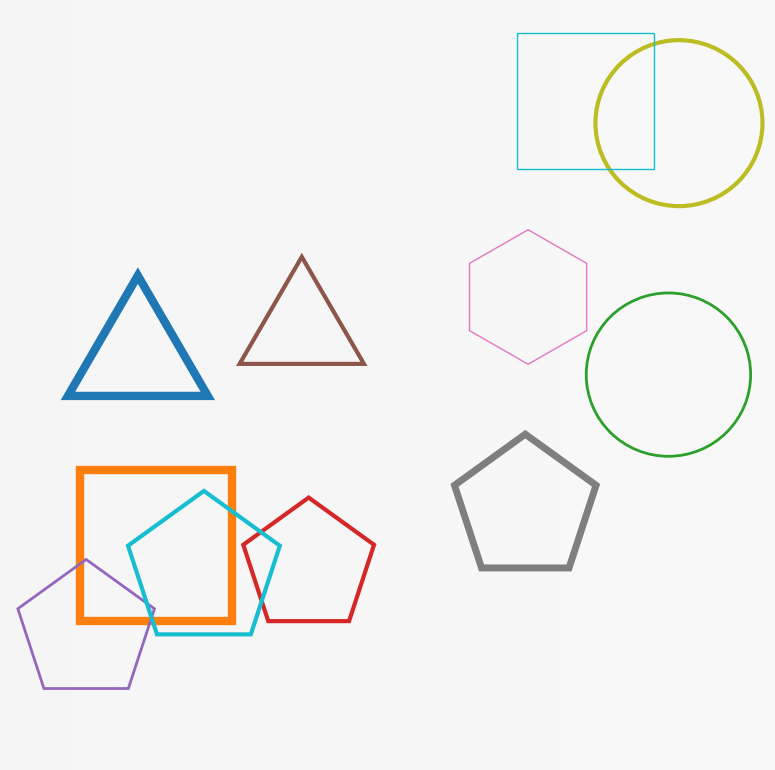[{"shape": "triangle", "thickness": 3, "radius": 0.52, "center": [0.178, 0.538]}, {"shape": "square", "thickness": 3, "radius": 0.49, "center": [0.202, 0.292]}, {"shape": "circle", "thickness": 1, "radius": 0.53, "center": [0.862, 0.513]}, {"shape": "pentagon", "thickness": 1.5, "radius": 0.44, "center": [0.398, 0.265]}, {"shape": "pentagon", "thickness": 1, "radius": 0.46, "center": [0.111, 0.181]}, {"shape": "triangle", "thickness": 1.5, "radius": 0.46, "center": [0.389, 0.574]}, {"shape": "hexagon", "thickness": 0.5, "radius": 0.44, "center": [0.681, 0.614]}, {"shape": "pentagon", "thickness": 2.5, "radius": 0.48, "center": [0.678, 0.34]}, {"shape": "circle", "thickness": 1.5, "radius": 0.54, "center": [0.876, 0.84]}, {"shape": "pentagon", "thickness": 1.5, "radius": 0.51, "center": [0.263, 0.259]}, {"shape": "square", "thickness": 0.5, "radius": 0.44, "center": [0.755, 0.869]}]